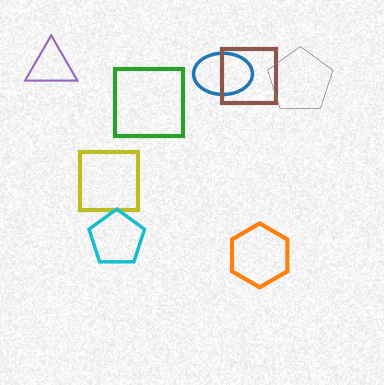[{"shape": "oval", "thickness": 2.5, "radius": 0.38, "center": [0.579, 0.808]}, {"shape": "hexagon", "thickness": 3, "radius": 0.41, "center": [0.675, 0.337]}, {"shape": "square", "thickness": 3, "radius": 0.44, "center": [0.387, 0.734]}, {"shape": "triangle", "thickness": 1.5, "radius": 0.39, "center": [0.133, 0.83]}, {"shape": "square", "thickness": 3, "radius": 0.35, "center": [0.647, 0.802]}, {"shape": "pentagon", "thickness": 0.5, "radius": 0.45, "center": [0.78, 0.79]}, {"shape": "square", "thickness": 3, "radius": 0.38, "center": [0.284, 0.53]}, {"shape": "pentagon", "thickness": 2.5, "radius": 0.38, "center": [0.303, 0.381]}]